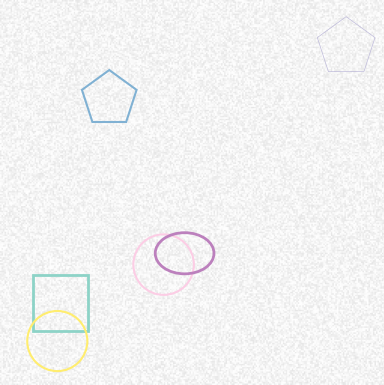[{"shape": "square", "thickness": 2, "radius": 0.36, "center": [0.157, 0.212]}, {"shape": "pentagon", "thickness": 0.5, "radius": 0.39, "center": [0.899, 0.878]}, {"shape": "pentagon", "thickness": 1.5, "radius": 0.37, "center": [0.284, 0.743]}, {"shape": "circle", "thickness": 1.5, "radius": 0.39, "center": [0.425, 0.313]}, {"shape": "oval", "thickness": 2, "radius": 0.38, "center": [0.48, 0.342]}, {"shape": "circle", "thickness": 1.5, "radius": 0.39, "center": [0.149, 0.114]}]